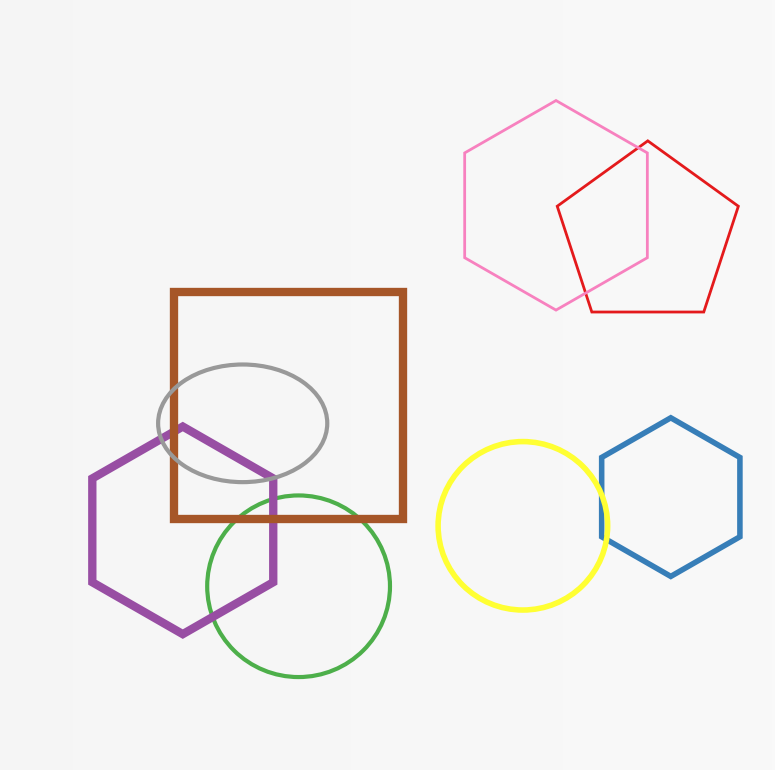[{"shape": "pentagon", "thickness": 1, "radius": 0.61, "center": [0.836, 0.694]}, {"shape": "hexagon", "thickness": 2, "radius": 0.51, "center": [0.866, 0.354]}, {"shape": "circle", "thickness": 1.5, "radius": 0.59, "center": [0.385, 0.239]}, {"shape": "hexagon", "thickness": 3, "radius": 0.67, "center": [0.236, 0.311]}, {"shape": "circle", "thickness": 2, "radius": 0.55, "center": [0.675, 0.317]}, {"shape": "square", "thickness": 3, "radius": 0.74, "center": [0.372, 0.473]}, {"shape": "hexagon", "thickness": 1, "radius": 0.68, "center": [0.717, 0.733]}, {"shape": "oval", "thickness": 1.5, "radius": 0.55, "center": [0.313, 0.45]}]